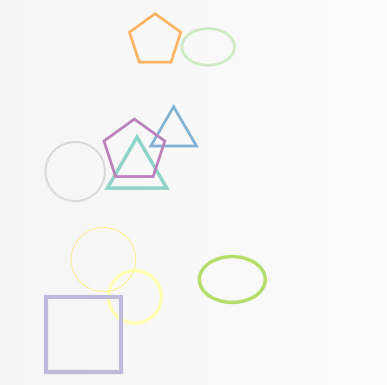[{"shape": "triangle", "thickness": 2.5, "radius": 0.44, "center": [0.354, 0.556]}, {"shape": "circle", "thickness": 2.5, "radius": 0.34, "center": [0.348, 0.229]}, {"shape": "square", "thickness": 3, "radius": 0.49, "center": [0.215, 0.131]}, {"shape": "triangle", "thickness": 2, "radius": 0.34, "center": [0.448, 0.655]}, {"shape": "pentagon", "thickness": 2, "radius": 0.35, "center": [0.4, 0.895]}, {"shape": "oval", "thickness": 2.5, "radius": 0.43, "center": [0.6, 0.274]}, {"shape": "circle", "thickness": 1.5, "radius": 0.38, "center": [0.194, 0.554]}, {"shape": "pentagon", "thickness": 2, "radius": 0.41, "center": [0.347, 0.608]}, {"shape": "oval", "thickness": 2, "radius": 0.34, "center": [0.537, 0.878]}, {"shape": "circle", "thickness": 0.5, "radius": 0.42, "center": [0.267, 0.326]}]